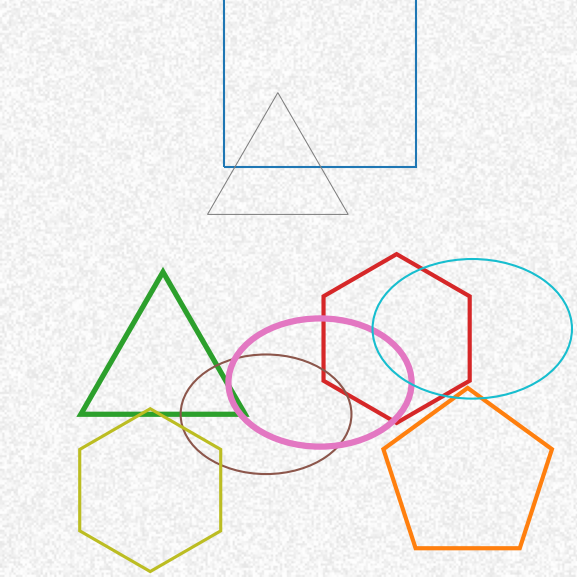[{"shape": "square", "thickness": 1, "radius": 0.83, "center": [0.554, 0.877]}, {"shape": "pentagon", "thickness": 2, "radius": 0.77, "center": [0.81, 0.174]}, {"shape": "triangle", "thickness": 2.5, "radius": 0.82, "center": [0.282, 0.364]}, {"shape": "hexagon", "thickness": 2, "radius": 0.73, "center": [0.687, 0.413]}, {"shape": "oval", "thickness": 1, "radius": 0.74, "center": [0.461, 0.282]}, {"shape": "oval", "thickness": 3, "radius": 0.79, "center": [0.554, 0.337]}, {"shape": "triangle", "thickness": 0.5, "radius": 0.7, "center": [0.481, 0.698]}, {"shape": "hexagon", "thickness": 1.5, "radius": 0.7, "center": [0.26, 0.15]}, {"shape": "oval", "thickness": 1, "radius": 0.86, "center": [0.818, 0.43]}]